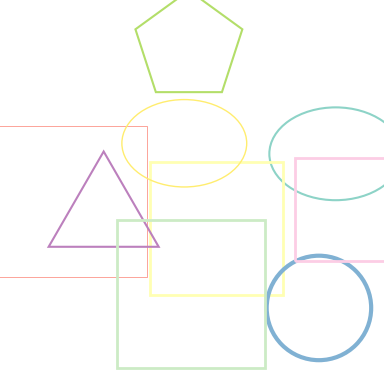[{"shape": "oval", "thickness": 1.5, "radius": 0.86, "center": [0.872, 0.601]}, {"shape": "square", "thickness": 2, "radius": 0.87, "center": [0.563, 0.406]}, {"shape": "square", "thickness": 0.5, "radius": 0.98, "center": [0.185, 0.476]}, {"shape": "circle", "thickness": 3, "radius": 0.68, "center": [0.828, 0.2]}, {"shape": "pentagon", "thickness": 1.5, "radius": 0.73, "center": [0.491, 0.879]}, {"shape": "square", "thickness": 2, "radius": 0.67, "center": [0.899, 0.455]}, {"shape": "triangle", "thickness": 1.5, "radius": 0.82, "center": [0.269, 0.441]}, {"shape": "square", "thickness": 2, "radius": 0.96, "center": [0.496, 0.236]}, {"shape": "oval", "thickness": 1, "radius": 0.81, "center": [0.479, 0.628]}]